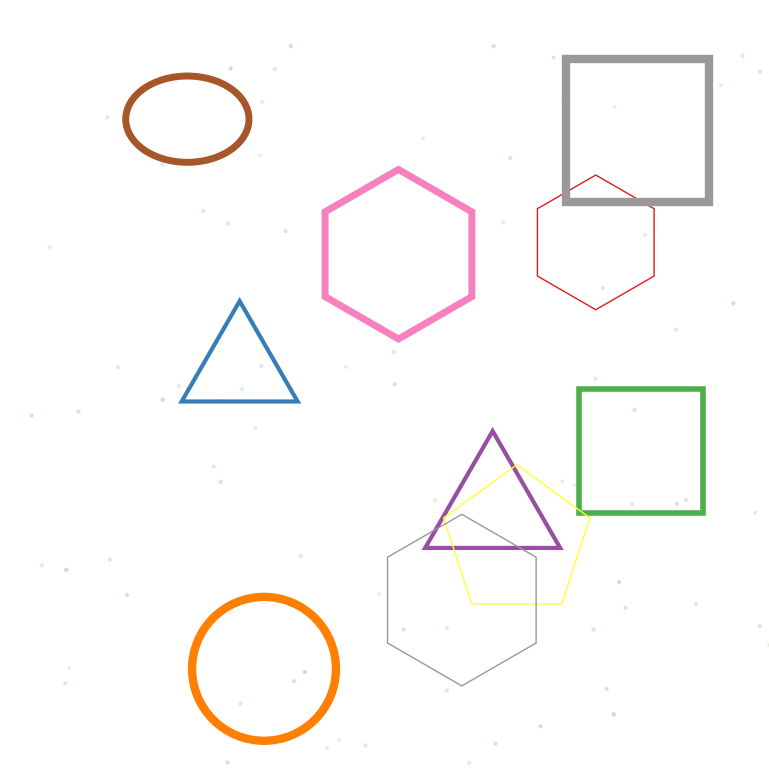[{"shape": "hexagon", "thickness": 0.5, "radius": 0.44, "center": [0.774, 0.685]}, {"shape": "triangle", "thickness": 1.5, "radius": 0.43, "center": [0.311, 0.522]}, {"shape": "square", "thickness": 2, "radius": 0.4, "center": [0.833, 0.415]}, {"shape": "triangle", "thickness": 1.5, "radius": 0.51, "center": [0.64, 0.339]}, {"shape": "circle", "thickness": 3, "radius": 0.47, "center": [0.343, 0.131]}, {"shape": "pentagon", "thickness": 0.5, "radius": 0.5, "center": [0.671, 0.297]}, {"shape": "oval", "thickness": 2.5, "radius": 0.4, "center": [0.243, 0.845]}, {"shape": "hexagon", "thickness": 2.5, "radius": 0.55, "center": [0.518, 0.67]}, {"shape": "hexagon", "thickness": 0.5, "radius": 0.56, "center": [0.6, 0.221]}, {"shape": "square", "thickness": 3, "radius": 0.46, "center": [0.828, 0.83]}]